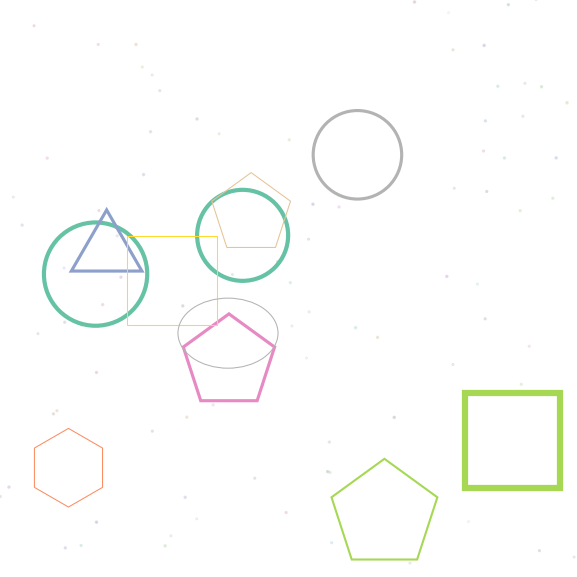[{"shape": "circle", "thickness": 2, "radius": 0.39, "center": [0.42, 0.592]}, {"shape": "circle", "thickness": 2, "radius": 0.45, "center": [0.166, 0.525]}, {"shape": "hexagon", "thickness": 0.5, "radius": 0.34, "center": [0.119, 0.189]}, {"shape": "triangle", "thickness": 1.5, "radius": 0.35, "center": [0.185, 0.565]}, {"shape": "pentagon", "thickness": 1.5, "radius": 0.42, "center": [0.396, 0.373]}, {"shape": "pentagon", "thickness": 1, "radius": 0.48, "center": [0.666, 0.108]}, {"shape": "square", "thickness": 3, "radius": 0.41, "center": [0.888, 0.236]}, {"shape": "square", "thickness": 0.5, "radius": 0.39, "center": [0.298, 0.513]}, {"shape": "pentagon", "thickness": 0.5, "radius": 0.36, "center": [0.435, 0.629]}, {"shape": "circle", "thickness": 1.5, "radius": 0.38, "center": [0.619, 0.731]}, {"shape": "oval", "thickness": 0.5, "radius": 0.43, "center": [0.395, 0.422]}]